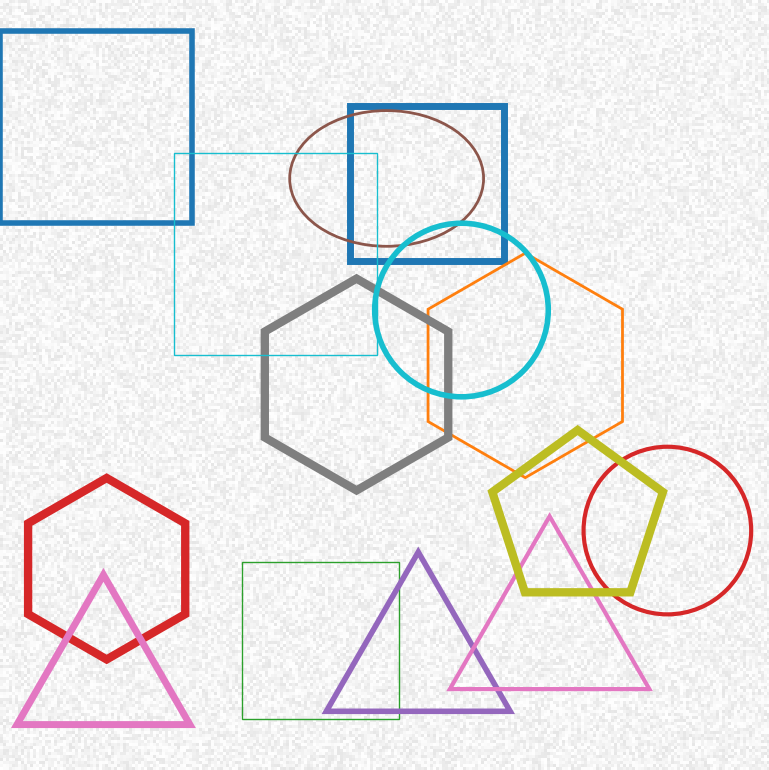[{"shape": "square", "thickness": 2.5, "radius": 0.5, "center": [0.554, 0.762]}, {"shape": "square", "thickness": 2, "radius": 0.62, "center": [0.124, 0.835]}, {"shape": "hexagon", "thickness": 1, "radius": 0.73, "center": [0.682, 0.525]}, {"shape": "square", "thickness": 0.5, "radius": 0.51, "center": [0.416, 0.168]}, {"shape": "hexagon", "thickness": 3, "radius": 0.59, "center": [0.139, 0.261]}, {"shape": "circle", "thickness": 1.5, "radius": 0.54, "center": [0.867, 0.311]}, {"shape": "triangle", "thickness": 2, "radius": 0.69, "center": [0.543, 0.145]}, {"shape": "oval", "thickness": 1, "radius": 0.63, "center": [0.502, 0.768]}, {"shape": "triangle", "thickness": 1.5, "radius": 0.75, "center": [0.714, 0.18]}, {"shape": "triangle", "thickness": 2.5, "radius": 0.65, "center": [0.134, 0.124]}, {"shape": "hexagon", "thickness": 3, "radius": 0.69, "center": [0.463, 0.501]}, {"shape": "pentagon", "thickness": 3, "radius": 0.58, "center": [0.75, 0.325]}, {"shape": "circle", "thickness": 2, "radius": 0.56, "center": [0.599, 0.597]}, {"shape": "square", "thickness": 0.5, "radius": 0.66, "center": [0.358, 0.67]}]